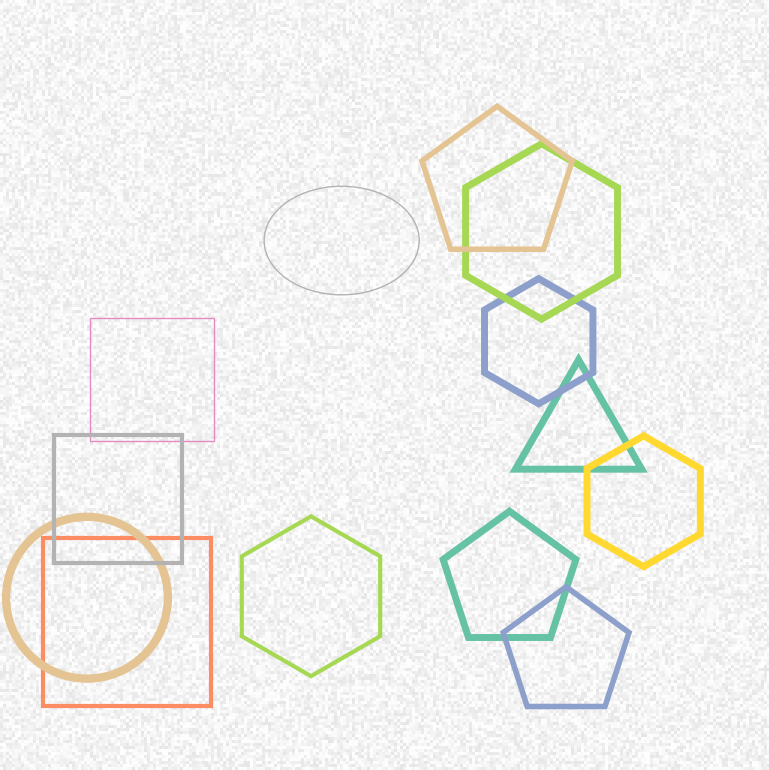[{"shape": "triangle", "thickness": 2.5, "radius": 0.47, "center": [0.751, 0.438]}, {"shape": "pentagon", "thickness": 2.5, "radius": 0.45, "center": [0.662, 0.245]}, {"shape": "square", "thickness": 1.5, "radius": 0.55, "center": [0.165, 0.192]}, {"shape": "hexagon", "thickness": 2.5, "radius": 0.41, "center": [0.7, 0.557]}, {"shape": "pentagon", "thickness": 2, "radius": 0.43, "center": [0.735, 0.152]}, {"shape": "square", "thickness": 0.5, "radius": 0.4, "center": [0.198, 0.507]}, {"shape": "hexagon", "thickness": 2.5, "radius": 0.57, "center": [0.703, 0.699]}, {"shape": "hexagon", "thickness": 1.5, "radius": 0.52, "center": [0.404, 0.226]}, {"shape": "hexagon", "thickness": 2.5, "radius": 0.42, "center": [0.836, 0.349]}, {"shape": "circle", "thickness": 3, "radius": 0.53, "center": [0.113, 0.224]}, {"shape": "pentagon", "thickness": 2, "radius": 0.51, "center": [0.646, 0.759]}, {"shape": "oval", "thickness": 0.5, "radius": 0.5, "center": [0.444, 0.688]}, {"shape": "square", "thickness": 1.5, "radius": 0.41, "center": [0.153, 0.352]}]